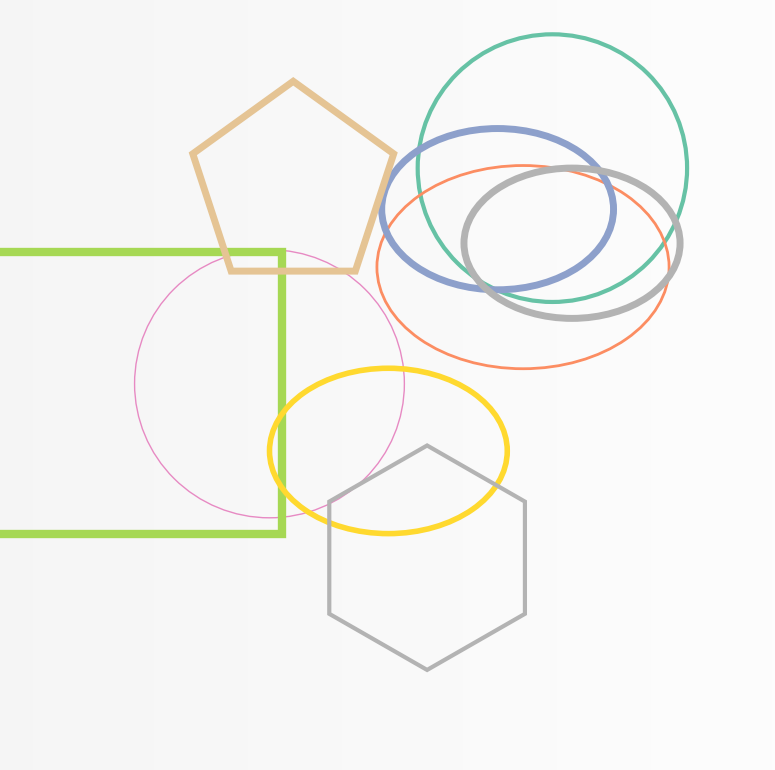[{"shape": "circle", "thickness": 1.5, "radius": 0.87, "center": [0.713, 0.782]}, {"shape": "oval", "thickness": 1, "radius": 0.94, "center": [0.675, 0.653]}, {"shape": "oval", "thickness": 2.5, "radius": 0.75, "center": [0.642, 0.728]}, {"shape": "circle", "thickness": 0.5, "radius": 0.87, "center": [0.348, 0.502]}, {"shape": "square", "thickness": 3, "radius": 0.91, "center": [0.181, 0.49]}, {"shape": "oval", "thickness": 2, "radius": 0.77, "center": [0.501, 0.414]}, {"shape": "pentagon", "thickness": 2.5, "radius": 0.68, "center": [0.378, 0.758]}, {"shape": "hexagon", "thickness": 1.5, "radius": 0.73, "center": [0.551, 0.276]}, {"shape": "oval", "thickness": 2.5, "radius": 0.7, "center": [0.738, 0.684]}]